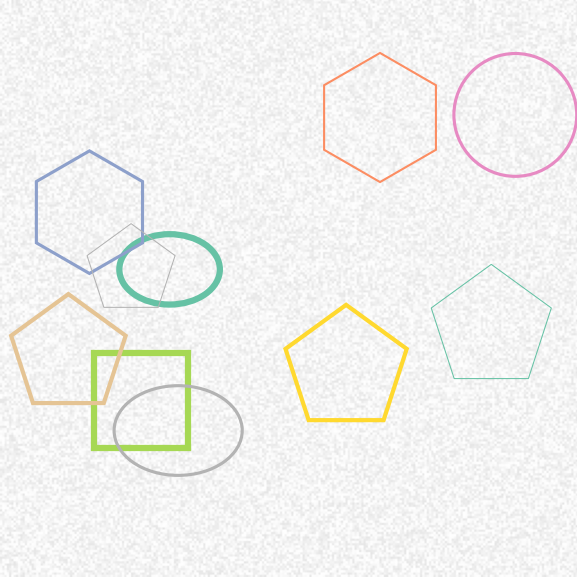[{"shape": "pentagon", "thickness": 0.5, "radius": 0.55, "center": [0.851, 0.432]}, {"shape": "oval", "thickness": 3, "radius": 0.44, "center": [0.294, 0.533]}, {"shape": "hexagon", "thickness": 1, "radius": 0.56, "center": [0.658, 0.796]}, {"shape": "hexagon", "thickness": 1.5, "radius": 0.53, "center": [0.155, 0.632]}, {"shape": "circle", "thickness": 1.5, "radius": 0.53, "center": [0.892, 0.8]}, {"shape": "square", "thickness": 3, "radius": 0.41, "center": [0.245, 0.306]}, {"shape": "pentagon", "thickness": 2, "radius": 0.55, "center": [0.599, 0.361]}, {"shape": "pentagon", "thickness": 2, "radius": 0.52, "center": [0.118, 0.386]}, {"shape": "pentagon", "thickness": 0.5, "radius": 0.4, "center": [0.227, 0.532]}, {"shape": "oval", "thickness": 1.5, "radius": 0.55, "center": [0.309, 0.254]}]